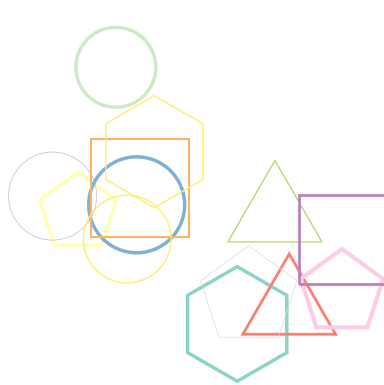[{"shape": "hexagon", "thickness": 2.5, "radius": 0.74, "center": [0.616, 0.159]}, {"shape": "pentagon", "thickness": 2.5, "radius": 0.52, "center": [0.203, 0.448]}, {"shape": "circle", "thickness": 0.5, "radius": 0.57, "center": [0.137, 0.491]}, {"shape": "triangle", "thickness": 2, "radius": 0.7, "center": [0.751, 0.201]}, {"shape": "circle", "thickness": 2.5, "radius": 0.62, "center": [0.355, 0.468]}, {"shape": "square", "thickness": 1.5, "radius": 0.64, "center": [0.364, 0.512]}, {"shape": "triangle", "thickness": 1, "radius": 0.71, "center": [0.714, 0.442]}, {"shape": "pentagon", "thickness": 3, "radius": 0.56, "center": [0.888, 0.241]}, {"shape": "pentagon", "thickness": 0.5, "radius": 0.66, "center": [0.646, 0.23]}, {"shape": "square", "thickness": 2, "radius": 0.57, "center": [0.892, 0.378]}, {"shape": "circle", "thickness": 2.5, "radius": 0.52, "center": [0.301, 0.825]}, {"shape": "circle", "thickness": 1, "radius": 0.57, "center": [0.33, 0.379]}, {"shape": "hexagon", "thickness": 1, "radius": 0.73, "center": [0.401, 0.606]}]